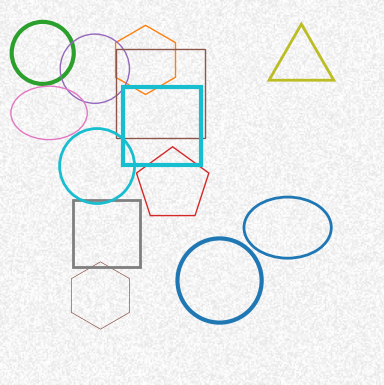[{"shape": "circle", "thickness": 3, "radius": 0.55, "center": [0.57, 0.271]}, {"shape": "oval", "thickness": 2, "radius": 0.57, "center": [0.747, 0.409]}, {"shape": "hexagon", "thickness": 1, "radius": 0.45, "center": [0.378, 0.844]}, {"shape": "circle", "thickness": 3, "radius": 0.4, "center": [0.111, 0.863]}, {"shape": "pentagon", "thickness": 1, "radius": 0.49, "center": [0.448, 0.52]}, {"shape": "circle", "thickness": 1, "radius": 0.45, "center": [0.246, 0.822]}, {"shape": "square", "thickness": 1, "radius": 0.58, "center": [0.416, 0.757]}, {"shape": "hexagon", "thickness": 0.5, "radius": 0.44, "center": [0.261, 0.232]}, {"shape": "oval", "thickness": 1, "radius": 0.5, "center": [0.127, 0.707]}, {"shape": "square", "thickness": 2, "radius": 0.44, "center": [0.277, 0.395]}, {"shape": "triangle", "thickness": 2, "radius": 0.49, "center": [0.783, 0.84]}, {"shape": "circle", "thickness": 2, "radius": 0.49, "center": [0.252, 0.569]}, {"shape": "square", "thickness": 3, "radius": 0.51, "center": [0.421, 0.673]}]